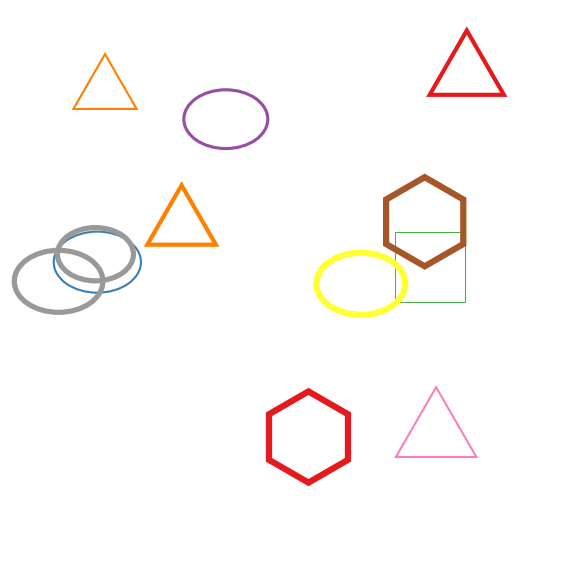[{"shape": "hexagon", "thickness": 3, "radius": 0.39, "center": [0.534, 0.242]}, {"shape": "triangle", "thickness": 2, "radius": 0.37, "center": [0.808, 0.872]}, {"shape": "oval", "thickness": 1, "radius": 0.38, "center": [0.169, 0.545]}, {"shape": "square", "thickness": 0.5, "radius": 0.3, "center": [0.744, 0.537]}, {"shape": "oval", "thickness": 1.5, "radius": 0.36, "center": [0.391, 0.793]}, {"shape": "triangle", "thickness": 1, "radius": 0.32, "center": [0.182, 0.842]}, {"shape": "triangle", "thickness": 2, "radius": 0.34, "center": [0.314, 0.61]}, {"shape": "oval", "thickness": 3, "radius": 0.38, "center": [0.625, 0.508]}, {"shape": "hexagon", "thickness": 3, "radius": 0.39, "center": [0.735, 0.615]}, {"shape": "triangle", "thickness": 1, "radius": 0.4, "center": [0.755, 0.248]}, {"shape": "oval", "thickness": 2.5, "radius": 0.38, "center": [0.101, 0.512]}, {"shape": "oval", "thickness": 2.5, "radius": 0.33, "center": [0.165, 0.559]}]